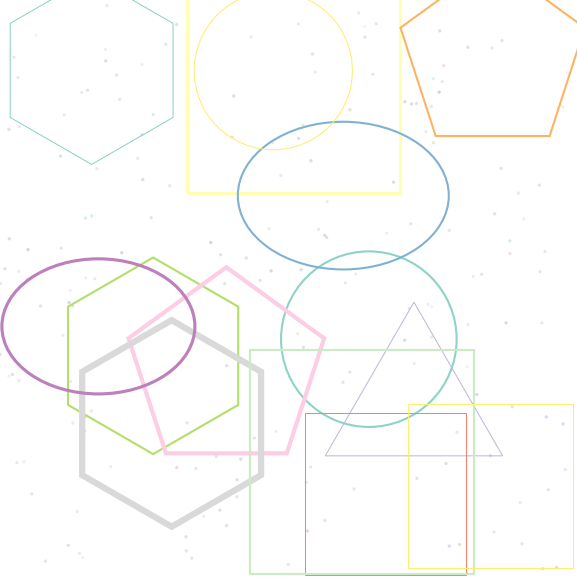[{"shape": "circle", "thickness": 1, "radius": 0.76, "center": [0.639, 0.412]}, {"shape": "hexagon", "thickness": 0.5, "radius": 0.81, "center": [0.159, 0.877]}, {"shape": "square", "thickness": 1.5, "radius": 0.92, "center": [0.508, 0.848]}, {"shape": "triangle", "thickness": 0.5, "radius": 0.89, "center": [0.717, 0.298]}, {"shape": "square", "thickness": 0.5, "radius": 0.7, "center": [0.668, 0.144]}, {"shape": "oval", "thickness": 1, "radius": 0.91, "center": [0.594, 0.66]}, {"shape": "pentagon", "thickness": 1, "radius": 0.84, "center": [0.853, 0.899]}, {"shape": "hexagon", "thickness": 1, "radius": 0.85, "center": [0.265, 0.383]}, {"shape": "pentagon", "thickness": 2, "radius": 0.89, "center": [0.392, 0.358]}, {"shape": "hexagon", "thickness": 3, "radius": 0.89, "center": [0.297, 0.266]}, {"shape": "oval", "thickness": 1.5, "radius": 0.84, "center": [0.17, 0.434]}, {"shape": "square", "thickness": 1, "radius": 0.97, "center": [0.627, 0.199]}, {"shape": "circle", "thickness": 0.5, "radius": 0.68, "center": [0.473, 0.877]}, {"shape": "square", "thickness": 0.5, "radius": 0.71, "center": [0.849, 0.157]}]